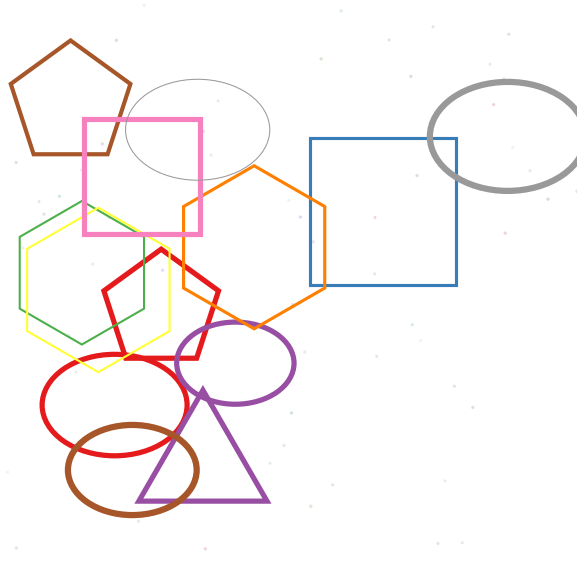[{"shape": "oval", "thickness": 2.5, "radius": 0.63, "center": [0.198, 0.298]}, {"shape": "pentagon", "thickness": 2.5, "radius": 0.52, "center": [0.279, 0.463]}, {"shape": "square", "thickness": 1.5, "radius": 0.63, "center": [0.663, 0.633]}, {"shape": "hexagon", "thickness": 1, "radius": 0.62, "center": [0.142, 0.527]}, {"shape": "oval", "thickness": 2.5, "radius": 0.51, "center": [0.408, 0.37]}, {"shape": "triangle", "thickness": 2.5, "radius": 0.64, "center": [0.351, 0.195]}, {"shape": "hexagon", "thickness": 1.5, "radius": 0.71, "center": [0.44, 0.571]}, {"shape": "hexagon", "thickness": 1, "radius": 0.71, "center": [0.17, 0.497]}, {"shape": "oval", "thickness": 3, "radius": 0.56, "center": [0.229, 0.185]}, {"shape": "pentagon", "thickness": 2, "radius": 0.54, "center": [0.122, 0.82]}, {"shape": "square", "thickness": 2.5, "radius": 0.5, "center": [0.246, 0.693]}, {"shape": "oval", "thickness": 3, "radius": 0.67, "center": [0.879, 0.763]}, {"shape": "oval", "thickness": 0.5, "radius": 0.62, "center": [0.342, 0.774]}]